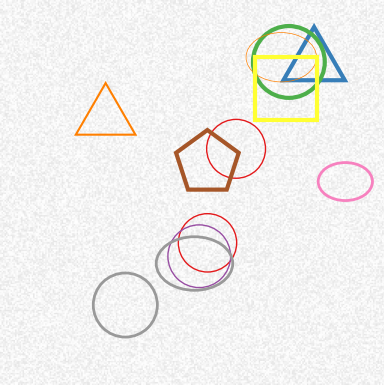[{"shape": "circle", "thickness": 1, "radius": 0.38, "center": [0.539, 0.369]}, {"shape": "circle", "thickness": 1, "radius": 0.38, "center": [0.613, 0.613]}, {"shape": "triangle", "thickness": 3, "radius": 0.46, "center": [0.816, 0.838]}, {"shape": "circle", "thickness": 3, "radius": 0.47, "center": [0.75, 0.839]}, {"shape": "circle", "thickness": 1, "radius": 0.41, "center": [0.518, 0.334]}, {"shape": "oval", "thickness": 0.5, "radius": 0.46, "center": [0.731, 0.851]}, {"shape": "triangle", "thickness": 1.5, "radius": 0.45, "center": [0.274, 0.695]}, {"shape": "square", "thickness": 3, "radius": 0.41, "center": [0.743, 0.77]}, {"shape": "pentagon", "thickness": 3, "radius": 0.43, "center": [0.539, 0.577]}, {"shape": "oval", "thickness": 2, "radius": 0.35, "center": [0.897, 0.528]}, {"shape": "circle", "thickness": 2, "radius": 0.42, "center": [0.325, 0.208]}, {"shape": "oval", "thickness": 2, "radius": 0.5, "center": [0.505, 0.316]}]